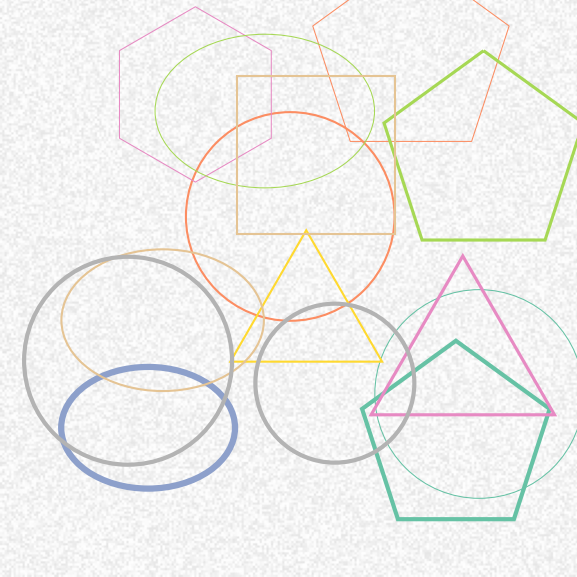[{"shape": "pentagon", "thickness": 2, "radius": 0.85, "center": [0.789, 0.238]}, {"shape": "circle", "thickness": 0.5, "radius": 0.9, "center": [0.83, 0.317]}, {"shape": "pentagon", "thickness": 0.5, "radius": 0.89, "center": [0.712, 0.899]}, {"shape": "circle", "thickness": 1, "radius": 0.9, "center": [0.503, 0.624]}, {"shape": "oval", "thickness": 3, "radius": 0.75, "center": [0.256, 0.258]}, {"shape": "hexagon", "thickness": 0.5, "radius": 0.76, "center": [0.338, 0.836]}, {"shape": "triangle", "thickness": 1.5, "radius": 0.92, "center": [0.801, 0.373]}, {"shape": "oval", "thickness": 0.5, "radius": 0.95, "center": [0.458, 0.807]}, {"shape": "pentagon", "thickness": 1.5, "radius": 0.91, "center": [0.837, 0.73]}, {"shape": "triangle", "thickness": 1, "radius": 0.76, "center": [0.53, 0.449]}, {"shape": "oval", "thickness": 1, "radius": 0.88, "center": [0.282, 0.445]}, {"shape": "square", "thickness": 1, "radius": 0.68, "center": [0.548, 0.731]}, {"shape": "circle", "thickness": 2, "radius": 0.9, "center": [0.222, 0.374]}, {"shape": "circle", "thickness": 2, "radius": 0.69, "center": [0.58, 0.336]}]